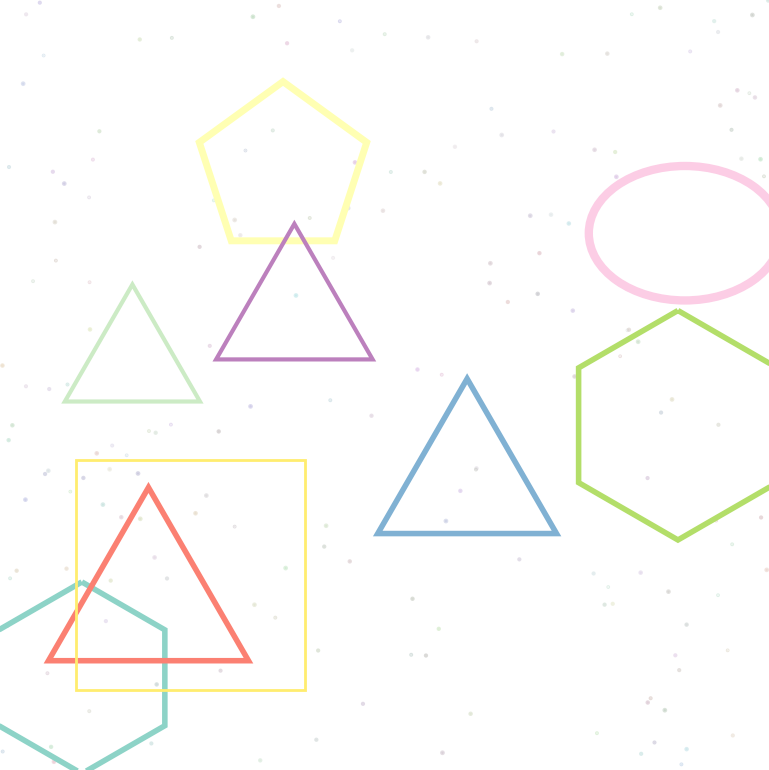[{"shape": "hexagon", "thickness": 2, "radius": 0.62, "center": [0.106, 0.12]}, {"shape": "pentagon", "thickness": 2.5, "radius": 0.57, "center": [0.368, 0.78]}, {"shape": "triangle", "thickness": 2, "radius": 0.75, "center": [0.193, 0.217]}, {"shape": "triangle", "thickness": 2, "radius": 0.67, "center": [0.607, 0.374]}, {"shape": "hexagon", "thickness": 2, "radius": 0.74, "center": [0.88, 0.448]}, {"shape": "oval", "thickness": 3, "radius": 0.62, "center": [0.889, 0.697]}, {"shape": "triangle", "thickness": 1.5, "radius": 0.59, "center": [0.382, 0.592]}, {"shape": "triangle", "thickness": 1.5, "radius": 0.51, "center": [0.172, 0.529]}, {"shape": "square", "thickness": 1, "radius": 0.74, "center": [0.248, 0.253]}]